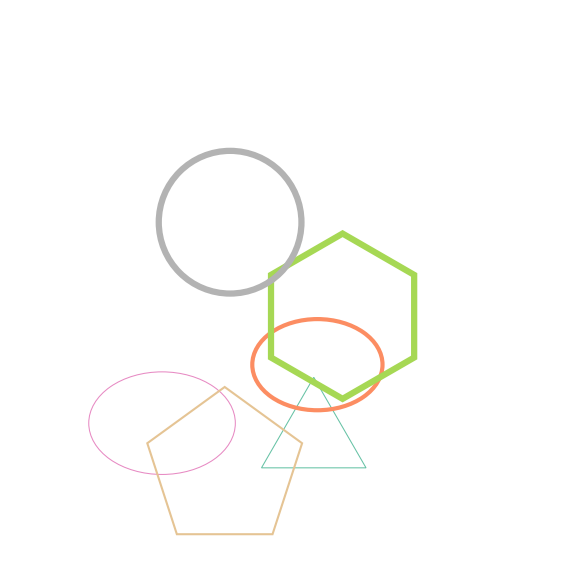[{"shape": "triangle", "thickness": 0.5, "radius": 0.52, "center": [0.543, 0.241]}, {"shape": "oval", "thickness": 2, "radius": 0.56, "center": [0.55, 0.368]}, {"shape": "oval", "thickness": 0.5, "radius": 0.63, "center": [0.281, 0.266]}, {"shape": "hexagon", "thickness": 3, "radius": 0.72, "center": [0.593, 0.452]}, {"shape": "pentagon", "thickness": 1, "radius": 0.7, "center": [0.389, 0.188]}, {"shape": "circle", "thickness": 3, "radius": 0.62, "center": [0.398, 0.614]}]